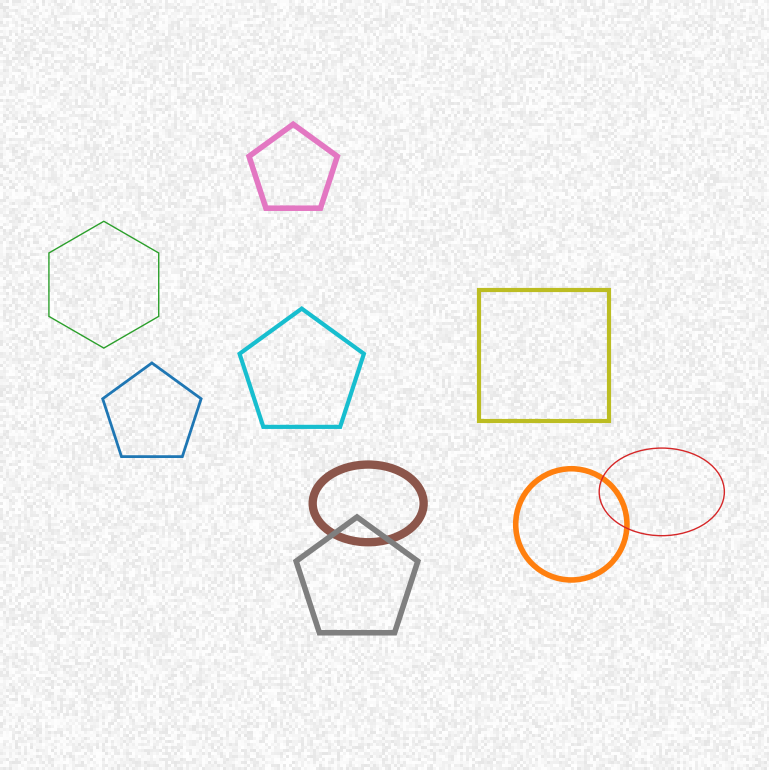[{"shape": "pentagon", "thickness": 1, "radius": 0.34, "center": [0.197, 0.461]}, {"shape": "circle", "thickness": 2, "radius": 0.36, "center": [0.742, 0.319]}, {"shape": "hexagon", "thickness": 0.5, "radius": 0.41, "center": [0.135, 0.63]}, {"shape": "oval", "thickness": 0.5, "radius": 0.41, "center": [0.859, 0.361]}, {"shape": "oval", "thickness": 3, "radius": 0.36, "center": [0.478, 0.346]}, {"shape": "pentagon", "thickness": 2, "radius": 0.3, "center": [0.381, 0.778]}, {"shape": "pentagon", "thickness": 2, "radius": 0.42, "center": [0.464, 0.245]}, {"shape": "square", "thickness": 1.5, "radius": 0.42, "center": [0.706, 0.538]}, {"shape": "pentagon", "thickness": 1.5, "radius": 0.42, "center": [0.392, 0.514]}]